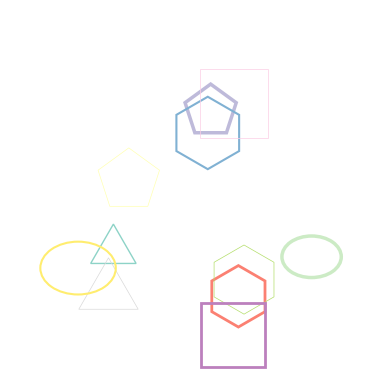[{"shape": "triangle", "thickness": 1, "radius": 0.34, "center": [0.295, 0.35]}, {"shape": "pentagon", "thickness": 0.5, "radius": 0.42, "center": [0.335, 0.532]}, {"shape": "pentagon", "thickness": 2.5, "radius": 0.35, "center": [0.547, 0.712]}, {"shape": "hexagon", "thickness": 2, "radius": 0.4, "center": [0.619, 0.23]}, {"shape": "hexagon", "thickness": 1.5, "radius": 0.47, "center": [0.54, 0.655]}, {"shape": "hexagon", "thickness": 0.5, "radius": 0.45, "center": [0.634, 0.274]}, {"shape": "square", "thickness": 0.5, "radius": 0.44, "center": [0.608, 0.731]}, {"shape": "triangle", "thickness": 0.5, "radius": 0.45, "center": [0.282, 0.241]}, {"shape": "square", "thickness": 2, "radius": 0.42, "center": [0.605, 0.13]}, {"shape": "oval", "thickness": 2.5, "radius": 0.39, "center": [0.809, 0.333]}, {"shape": "oval", "thickness": 1.5, "radius": 0.49, "center": [0.203, 0.304]}]